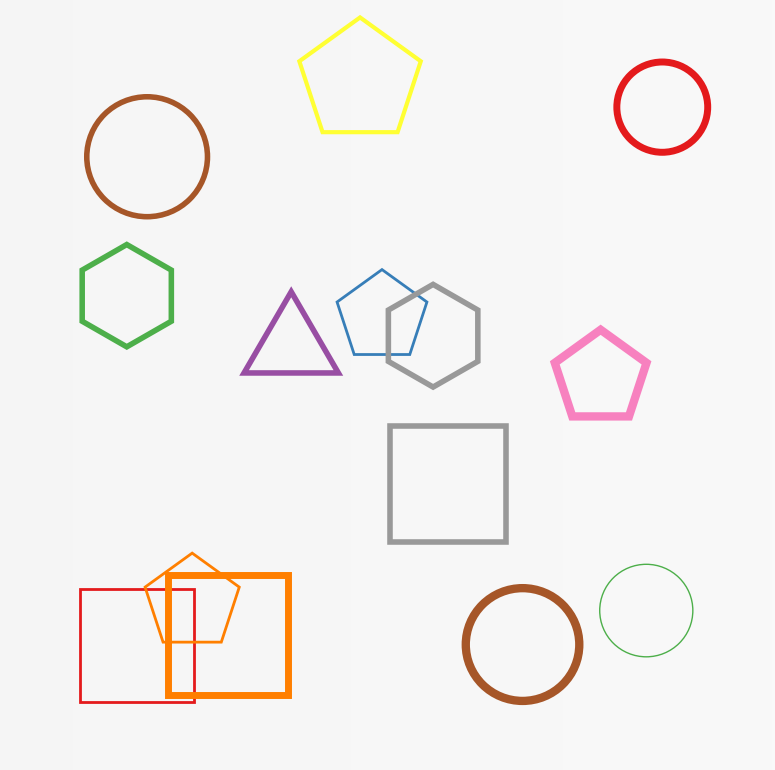[{"shape": "square", "thickness": 1, "radius": 0.37, "center": [0.177, 0.162]}, {"shape": "circle", "thickness": 2.5, "radius": 0.29, "center": [0.855, 0.861]}, {"shape": "pentagon", "thickness": 1, "radius": 0.3, "center": [0.493, 0.589]}, {"shape": "circle", "thickness": 0.5, "radius": 0.3, "center": [0.834, 0.207]}, {"shape": "hexagon", "thickness": 2, "radius": 0.33, "center": [0.164, 0.616]}, {"shape": "triangle", "thickness": 2, "radius": 0.35, "center": [0.376, 0.551]}, {"shape": "square", "thickness": 2.5, "radius": 0.39, "center": [0.295, 0.175]}, {"shape": "pentagon", "thickness": 1, "radius": 0.32, "center": [0.248, 0.218]}, {"shape": "pentagon", "thickness": 1.5, "radius": 0.41, "center": [0.465, 0.895]}, {"shape": "circle", "thickness": 2, "radius": 0.39, "center": [0.19, 0.796]}, {"shape": "circle", "thickness": 3, "radius": 0.37, "center": [0.674, 0.163]}, {"shape": "pentagon", "thickness": 3, "radius": 0.31, "center": [0.775, 0.51]}, {"shape": "hexagon", "thickness": 2, "radius": 0.33, "center": [0.559, 0.564]}, {"shape": "square", "thickness": 2, "radius": 0.38, "center": [0.578, 0.371]}]